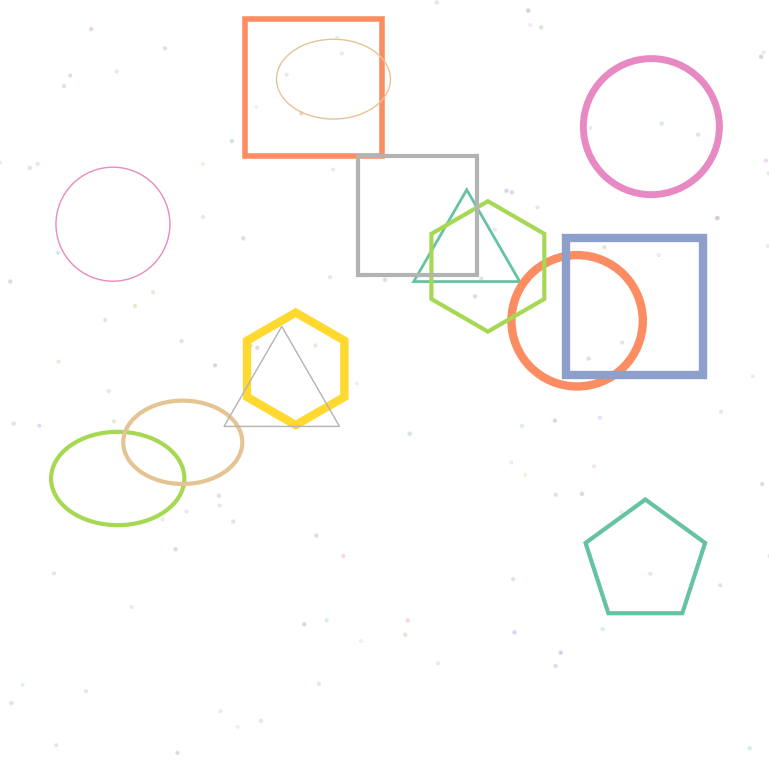[{"shape": "pentagon", "thickness": 1.5, "radius": 0.41, "center": [0.838, 0.27]}, {"shape": "triangle", "thickness": 1, "radius": 0.4, "center": [0.606, 0.674]}, {"shape": "square", "thickness": 2, "radius": 0.45, "center": [0.407, 0.886]}, {"shape": "circle", "thickness": 3, "radius": 0.43, "center": [0.75, 0.583]}, {"shape": "square", "thickness": 3, "radius": 0.44, "center": [0.824, 0.602]}, {"shape": "circle", "thickness": 2.5, "radius": 0.44, "center": [0.846, 0.836]}, {"shape": "circle", "thickness": 0.5, "radius": 0.37, "center": [0.147, 0.709]}, {"shape": "oval", "thickness": 1.5, "radius": 0.43, "center": [0.153, 0.379]}, {"shape": "hexagon", "thickness": 1.5, "radius": 0.42, "center": [0.634, 0.654]}, {"shape": "hexagon", "thickness": 3, "radius": 0.37, "center": [0.384, 0.521]}, {"shape": "oval", "thickness": 1.5, "radius": 0.39, "center": [0.237, 0.426]}, {"shape": "oval", "thickness": 0.5, "radius": 0.37, "center": [0.433, 0.897]}, {"shape": "square", "thickness": 1.5, "radius": 0.39, "center": [0.543, 0.72]}, {"shape": "triangle", "thickness": 0.5, "radius": 0.43, "center": [0.366, 0.49]}]